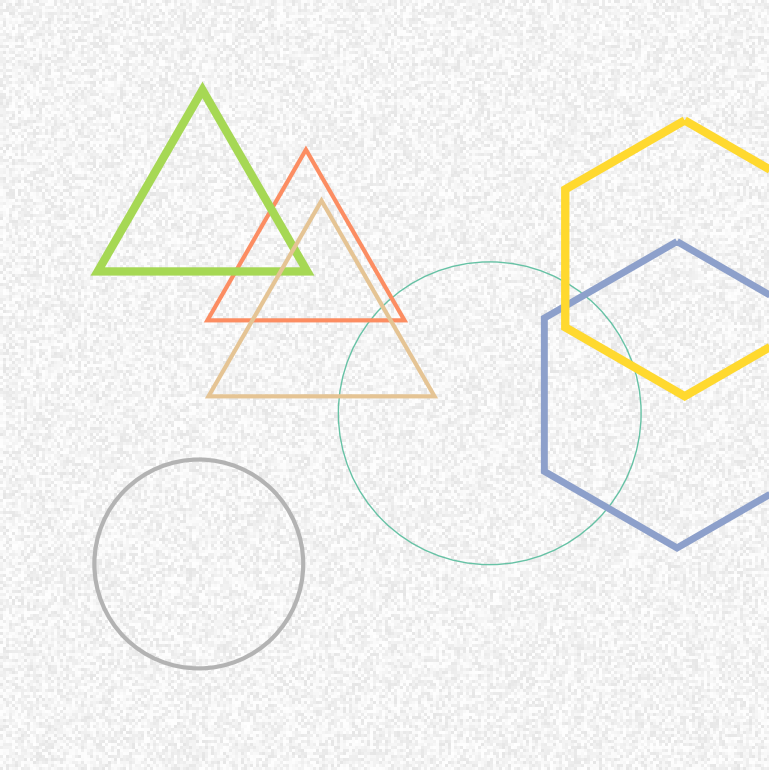[{"shape": "circle", "thickness": 0.5, "radius": 0.98, "center": [0.636, 0.463]}, {"shape": "triangle", "thickness": 1.5, "radius": 0.74, "center": [0.397, 0.658]}, {"shape": "hexagon", "thickness": 2.5, "radius": 0.99, "center": [0.879, 0.487]}, {"shape": "triangle", "thickness": 3, "radius": 0.79, "center": [0.263, 0.726]}, {"shape": "hexagon", "thickness": 3, "radius": 0.9, "center": [0.889, 0.665]}, {"shape": "triangle", "thickness": 1.5, "radius": 0.85, "center": [0.418, 0.57]}, {"shape": "circle", "thickness": 1.5, "radius": 0.68, "center": [0.258, 0.268]}]